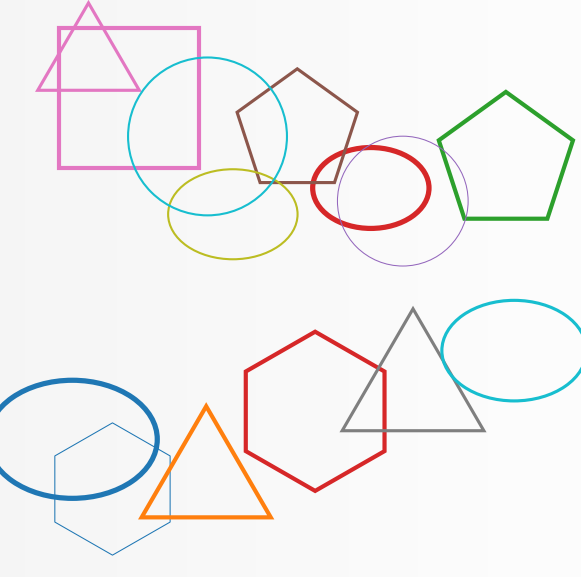[{"shape": "oval", "thickness": 2.5, "radius": 0.73, "center": [0.125, 0.238]}, {"shape": "hexagon", "thickness": 0.5, "radius": 0.57, "center": [0.194, 0.152]}, {"shape": "triangle", "thickness": 2, "radius": 0.64, "center": [0.355, 0.167]}, {"shape": "pentagon", "thickness": 2, "radius": 0.61, "center": [0.87, 0.719]}, {"shape": "oval", "thickness": 2.5, "radius": 0.5, "center": [0.638, 0.674]}, {"shape": "hexagon", "thickness": 2, "radius": 0.69, "center": [0.542, 0.287]}, {"shape": "circle", "thickness": 0.5, "radius": 0.56, "center": [0.693, 0.651]}, {"shape": "pentagon", "thickness": 1.5, "radius": 0.54, "center": [0.511, 0.771]}, {"shape": "triangle", "thickness": 1.5, "radius": 0.5, "center": [0.152, 0.893]}, {"shape": "square", "thickness": 2, "radius": 0.61, "center": [0.222, 0.829]}, {"shape": "triangle", "thickness": 1.5, "radius": 0.7, "center": [0.711, 0.324]}, {"shape": "oval", "thickness": 1, "radius": 0.56, "center": [0.401, 0.628]}, {"shape": "oval", "thickness": 1.5, "radius": 0.62, "center": [0.885, 0.392]}, {"shape": "circle", "thickness": 1, "radius": 0.68, "center": [0.357, 0.763]}]